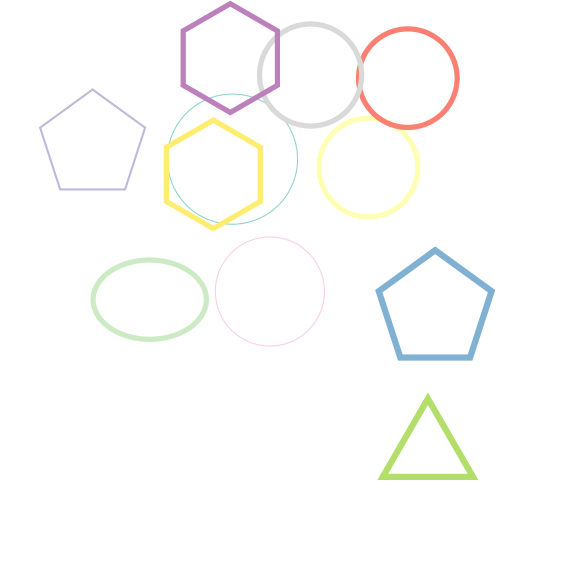[{"shape": "circle", "thickness": 0.5, "radius": 0.56, "center": [0.403, 0.724]}, {"shape": "circle", "thickness": 2.5, "radius": 0.43, "center": [0.638, 0.709]}, {"shape": "pentagon", "thickness": 1, "radius": 0.48, "center": [0.16, 0.748]}, {"shape": "circle", "thickness": 2.5, "radius": 0.43, "center": [0.706, 0.864]}, {"shape": "pentagon", "thickness": 3, "radius": 0.51, "center": [0.754, 0.463]}, {"shape": "triangle", "thickness": 3, "radius": 0.45, "center": [0.741, 0.218]}, {"shape": "circle", "thickness": 0.5, "radius": 0.47, "center": [0.467, 0.494]}, {"shape": "circle", "thickness": 2.5, "radius": 0.44, "center": [0.538, 0.869]}, {"shape": "hexagon", "thickness": 2.5, "radius": 0.47, "center": [0.399, 0.899]}, {"shape": "oval", "thickness": 2.5, "radius": 0.49, "center": [0.259, 0.48]}, {"shape": "hexagon", "thickness": 2.5, "radius": 0.47, "center": [0.369, 0.697]}]